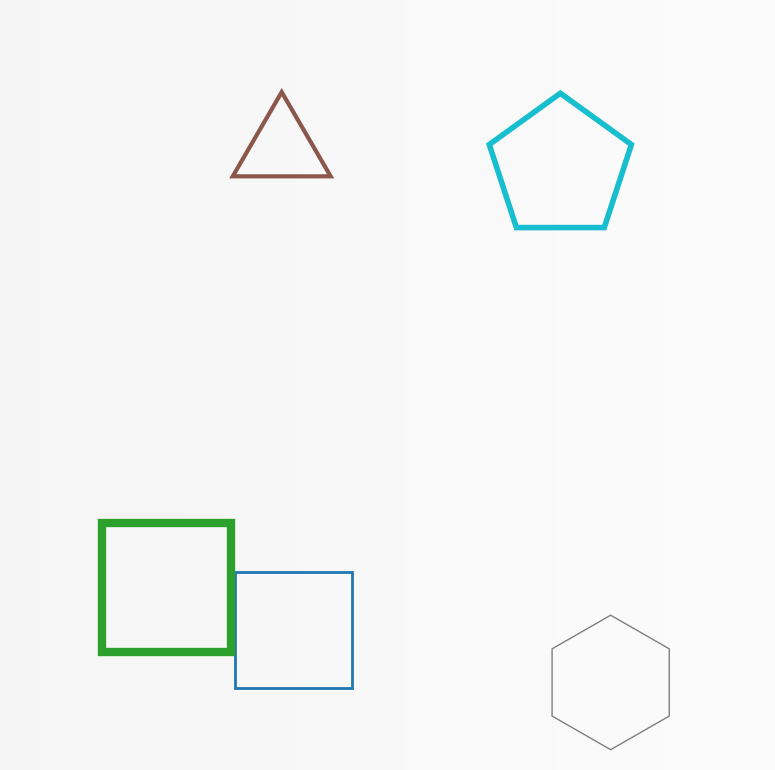[{"shape": "square", "thickness": 1, "radius": 0.38, "center": [0.379, 0.182]}, {"shape": "square", "thickness": 3, "radius": 0.42, "center": [0.215, 0.237]}, {"shape": "triangle", "thickness": 1.5, "radius": 0.36, "center": [0.363, 0.807]}, {"shape": "hexagon", "thickness": 0.5, "radius": 0.44, "center": [0.788, 0.114]}, {"shape": "pentagon", "thickness": 2, "radius": 0.48, "center": [0.723, 0.782]}]